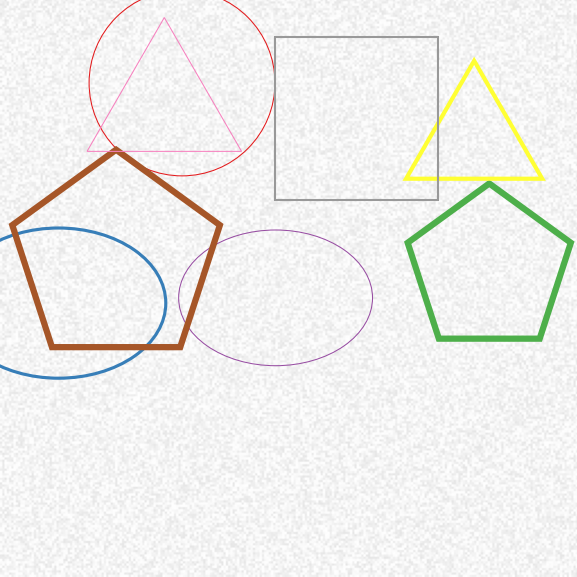[{"shape": "circle", "thickness": 0.5, "radius": 0.8, "center": [0.315, 0.856]}, {"shape": "oval", "thickness": 1.5, "radius": 0.93, "center": [0.101, 0.474]}, {"shape": "pentagon", "thickness": 3, "radius": 0.74, "center": [0.847, 0.533]}, {"shape": "oval", "thickness": 0.5, "radius": 0.84, "center": [0.477, 0.483]}, {"shape": "triangle", "thickness": 2, "radius": 0.68, "center": [0.821, 0.758]}, {"shape": "pentagon", "thickness": 3, "radius": 0.94, "center": [0.201, 0.551]}, {"shape": "triangle", "thickness": 0.5, "radius": 0.77, "center": [0.284, 0.814]}, {"shape": "square", "thickness": 1, "radius": 0.7, "center": [0.617, 0.794]}]